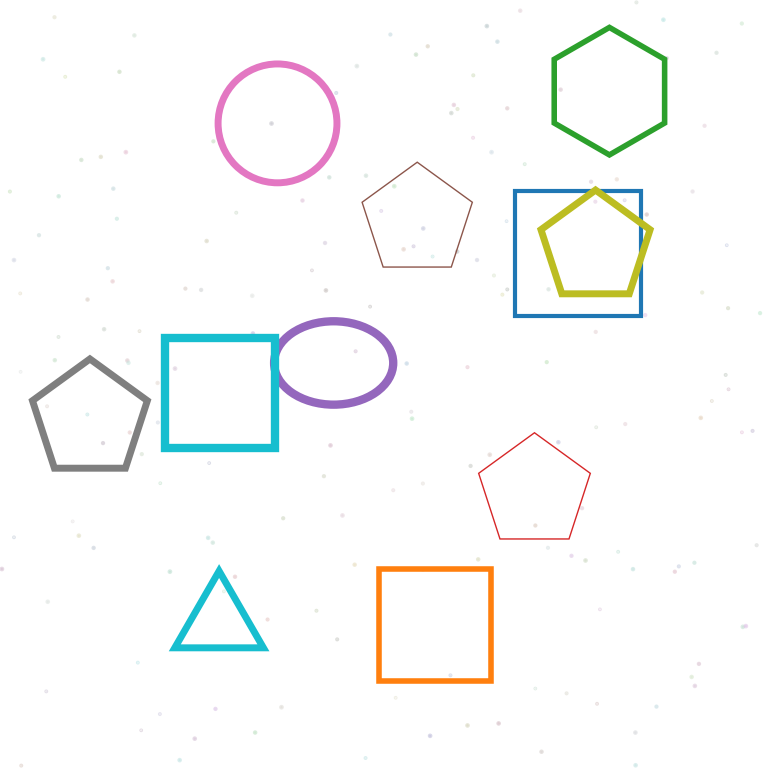[{"shape": "square", "thickness": 1.5, "radius": 0.41, "center": [0.751, 0.671]}, {"shape": "square", "thickness": 2, "radius": 0.36, "center": [0.565, 0.188]}, {"shape": "hexagon", "thickness": 2, "radius": 0.41, "center": [0.791, 0.882]}, {"shape": "pentagon", "thickness": 0.5, "radius": 0.38, "center": [0.694, 0.362]}, {"shape": "oval", "thickness": 3, "radius": 0.39, "center": [0.433, 0.529]}, {"shape": "pentagon", "thickness": 0.5, "radius": 0.38, "center": [0.542, 0.714]}, {"shape": "circle", "thickness": 2.5, "radius": 0.39, "center": [0.36, 0.84]}, {"shape": "pentagon", "thickness": 2.5, "radius": 0.39, "center": [0.117, 0.455]}, {"shape": "pentagon", "thickness": 2.5, "radius": 0.37, "center": [0.773, 0.679]}, {"shape": "triangle", "thickness": 2.5, "radius": 0.33, "center": [0.285, 0.192]}, {"shape": "square", "thickness": 3, "radius": 0.36, "center": [0.286, 0.49]}]